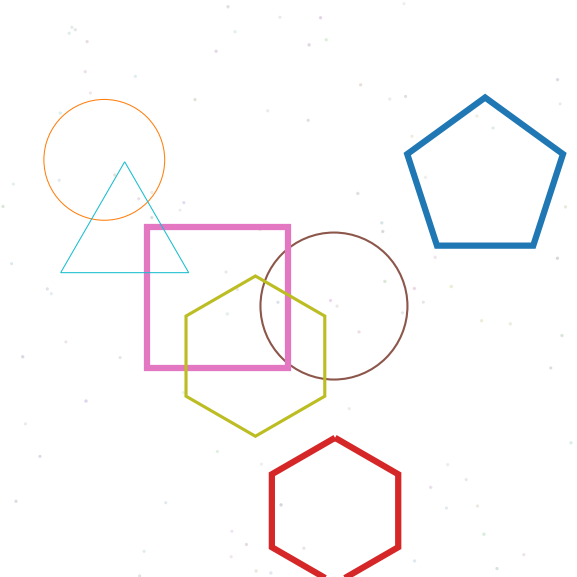[{"shape": "pentagon", "thickness": 3, "radius": 0.71, "center": [0.84, 0.688]}, {"shape": "circle", "thickness": 0.5, "radius": 0.52, "center": [0.181, 0.722]}, {"shape": "hexagon", "thickness": 3, "radius": 0.63, "center": [0.58, 0.115]}, {"shape": "circle", "thickness": 1, "radius": 0.64, "center": [0.578, 0.469]}, {"shape": "square", "thickness": 3, "radius": 0.61, "center": [0.376, 0.484]}, {"shape": "hexagon", "thickness": 1.5, "radius": 0.69, "center": [0.442, 0.382]}, {"shape": "triangle", "thickness": 0.5, "radius": 0.64, "center": [0.216, 0.591]}]